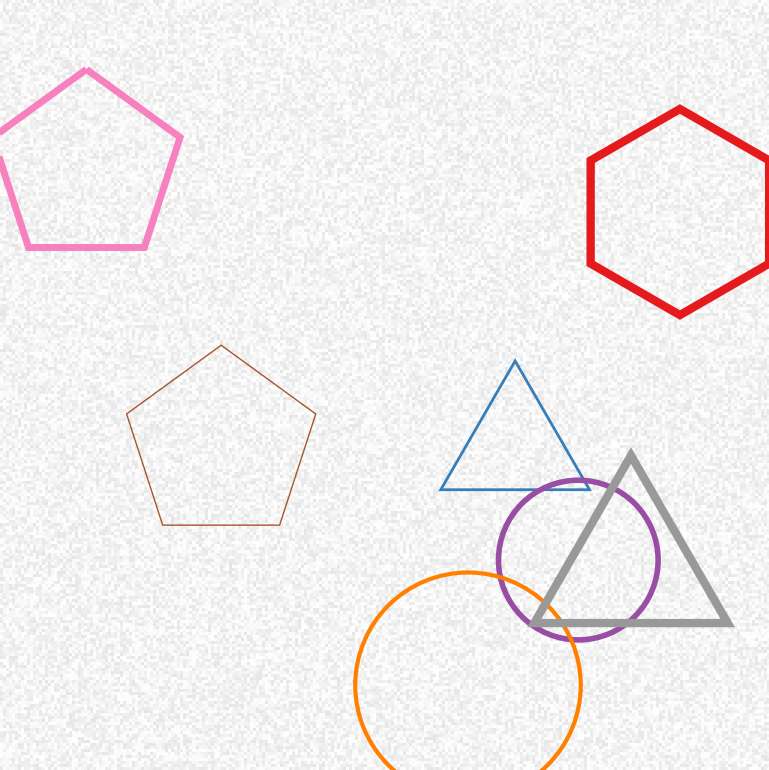[{"shape": "hexagon", "thickness": 3, "radius": 0.67, "center": [0.883, 0.725]}, {"shape": "triangle", "thickness": 1, "radius": 0.56, "center": [0.669, 0.42]}, {"shape": "circle", "thickness": 2, "radius": 0.52, "center": [0.751, 0.273]}, {"shape": "circle", "thickness": 1.5, "radius": 0.73, "center": [0.608, 0.11]}, {"shape": "pentagon", "thickness": 0.5, "radius": 0.65, "center": [0.287, 0.422]}, {"shape": "pentagon", "thickness": 2.5, "radius": 0.64, "center": [0.112, 0.782]}, {"shape": "triangle", "thickness": 3, "radius": 0.73, "center": [0.819, 0.263]}]